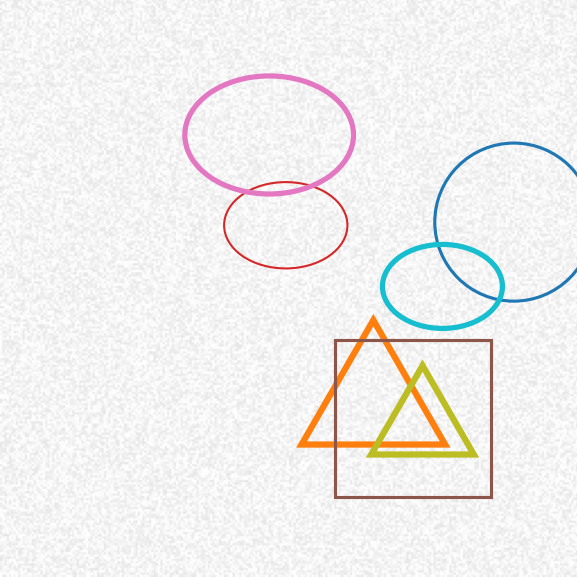[{"shape": "circle", "thickness": 1.5, "radius": 0.68, "center": [0.89, 0.615]}, {"shape": "triangle", "thickness": 3, "radius": 0.72, "center": [0.646, 0.301]}, {"shape": "oval", "thickness": 1, "radius": 0.53, "center": [0.495, 0.609]}, {"shape": "square", "thickness": 1.5, "radius": 0.68, "center": [0.715, 0.274]}, {"shape": "oval", "thickness": 2.5, "radius": 0.73, "center": [0.466, 0.765]}, {"shape": "triangle", "thickness": 3, "radius": 0.51, "center": [0.732, 0.263]}, {"shape": "oval", "thickness": 2.5, "radius": 0.52, "center": [0.766, 0.503]}]